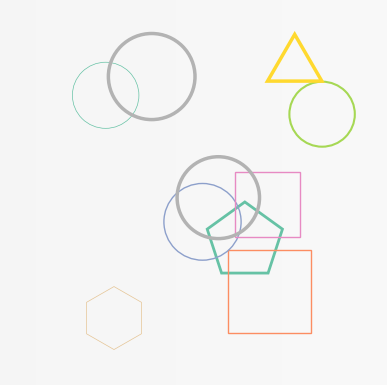[{"shape": "circle", "thickness": 0.5, "radius": 0.43, "center": [0.273, 0.753]}, {"shape": "pentagon", "thickness": 2, "radius": 0.51, "center": [0.632, 0.373]}, {"shape": "square", "thickness": 1, "radius": 0.54, "center": [0.695, 0.243]}, {"shape": "circle", "thickness": 1, "radius": 0.5, "center": [0.523, 0.424]}, {"shape": "square", "thickness": 1, "radius": 0.42, "center": [0.691, 0.468]}, {"shape": "circle", "thickness": 1.5, "radius": 0.42, "center": [0.831, 0.703]}, {"shape": "triangle", "thickness": 2.5, "radius": 0.4, "center": [0.761, 0.83]}, {"shape": "hexagon", "thickness": 0.5, "radius": 0.41, "center": [0.294, 0.174]}, {"shape": "circle", "thickness": 2.5, "radius": 0.56, "center": [0.391, 0.801]}, {"shape": "circle", "thickness": 2.5, "radius": 0.53, "center": [0.563, 0.487]}]